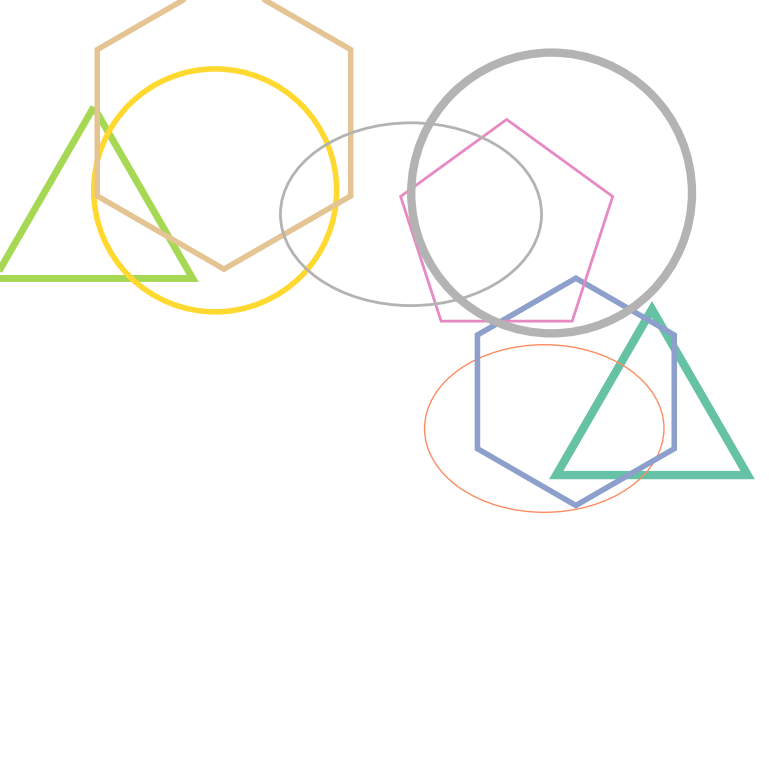[{"shape": "triangle", "thickness": 3, "radius": 0.72, "center": [0.847, 0.455]}, {"shape": "oval", "thickness": 0.5, "radius": 0.78, "center": [0.707, 0.443]}, {"shape": "hexagon", "thickness": 2, "radius": 0.74, "center": [0.748, 0.491]}, {"shape": "pentagon", "thickness": 1, "radius": 0.72, "center": [0.658, 0.7]}, {"shape": "triangle", "thickness": 2.5, "radius": 0.74, "center": [0.122, 0.713]}, {"shape": "circle", "thickness": 2, "radius": 0.79, "center": [0.279, 0.753]}, {"shape": "hexagon", "thickness": 2, "radius": 0.95, "center": [0.291, 0.841]}, {"shape": "oval", "thickness": 1, "radius": 0.85, "center": [0.534, 0.722]}, {"shape": "circle", "thickness": 3, "radius": 0.91, "center": [0.716, 0.749]}]